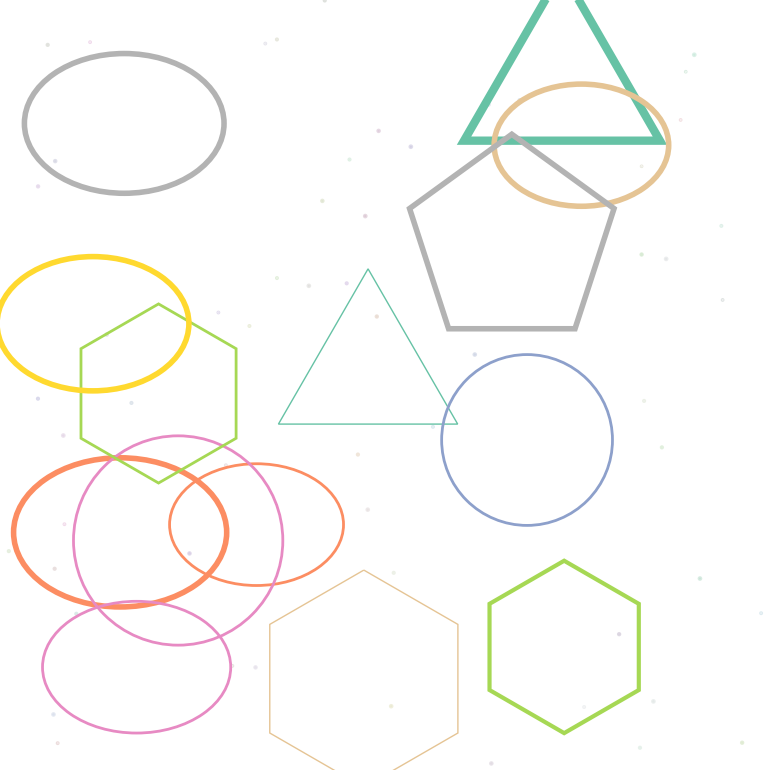[{"shape": "triangle", "thickness": 0.5, "radius": 0.67, "center": [0.478, 0.516]}, {"shape": "triangle", "thickness": 3, "radius": 0.73, "center": [0.73, 0.891]}, {"shape": "oval", "thickness": 1, "radius": 0.56, "center": [0.333, 0.319]}, {"shape": "oval", "thickness": 2, "radius": 0.69, "center": [0.156, 0.309]}, {"shape": "circle", "thickness": 1, "radius": 0.55, "center": [0.684, 0.429]}, {"shape": "circle", "thickness": 1, "radius": 0.68, "center": [0.231, 0.298]}, {"shape": "oval", "thickness": 1, "radius": 0.61, "center": [0.177, 0.134]}, {"shape": "hexagon", "thickness": 1.5, "radius": 0.56, "center": [0.733, 0.16]}, {"shape": "hexagon", "thickness": 1, "radius": 0.58, "center": [0.206, 0.489]}, {"shape": "oval", "thickness": 2, "radius": 0.62, "center": [0.121, 0.58]}, {"shape": "hexagon", "thickness": 0.5, "radius": 0.71, "center": [0.473, 0.119]}, {"shape": "oval", "thickness": 2, "radius": 0.57, "center": [0.755, 0.811]}, {"shape": "oval", "thickness": 2, "radius": 0.65, "center": [0.161, 0.84]}, {"shape": "pentagon", "thickness": 2, "radius": 0.7, "center": [0.665, 0.686]}]